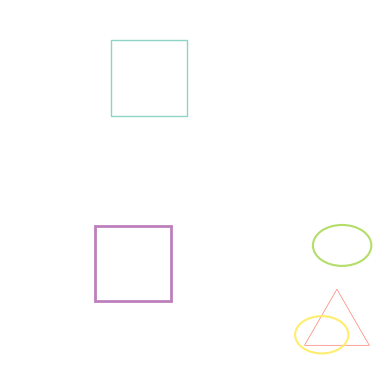[{"shape": "square", "thickness": 1, "radius": 0.49, "center": [0.388, 0.798]}, {"shape": "triangle", "thickness": 0.5, "radius": 0.49, "center": [0.875, 0.152]}, {"shape": "oval", "thickness": 1.5, "radius": 0.38, "center": [0.889, 0.363]}, {"shape": "square", "thickness": 2, "radius": 0.49, "center": [0.346, 0.315]}, {"shape": "oval", "thickness": 1.5, "radius": 0.35, "center": [0.836, 0.13]}]